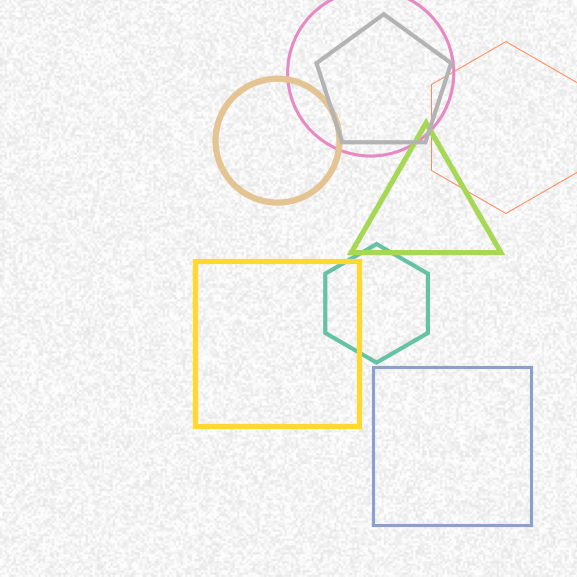[{"shape": "hexagon", "thickness": 2, "radius": 0.51, "center": [0.652, 0.474]}, {"shape": "hexagon", "thickness": 0.5, "radius": 0.74, "center": [0.876, 0.778]}, {"shape": "square", "thickness": 1.5, "radius": 0.69, "center": [0.783, 0.227]}, {"shape": "circle", "thickness": 1.5, "radius": 0.72, "center": [0.642, 0.873]}, {"shape": "triangle", "thickness": 2.5, "radius": 0.75, "center": [0.738, 0.637]}, {"shape": "square", "thickness": 2.5, "radius": 0.71, "center": [0.479, 0.404]}, {"shape": "circle", "thickness": 3, "radius": 0.54, "center": [0.48, 0.756]}, {"shape": "pentagon", "thickness": 2, "radius": 0.61, "center": [0.665, 0.852]}]